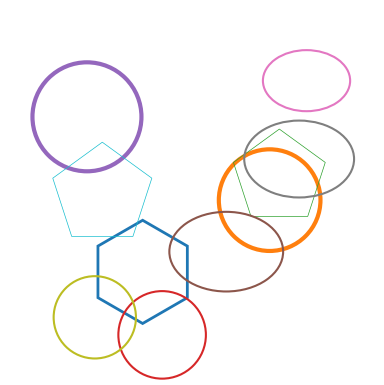[{"shape": "hexagon", "thickness": 2, "radius": 0.67, "center": [0.371, 0.294]}, {"shape": "circle", "thickness": 3, "radius": 0.66, "center": [0.7, 0.48]}, {"shape": "pentagon", "thickness": 0.5, "radius": 0.63, "center": [0.726, 0.539]}, {"shape": "circle", "thickness": 1.5, "radius": 0.57, "center": [0.421, 0.13]}, {"shape": "circle", "thickness": 3, "radius": 0.71, "center": [0.226, 0.697]}, {"shape": "oval", "thickness": 1.5, "radius": 0.74, "center": [0.588, 0.346]}, {"shape": "oval", "thickness": 1.5, "radius": 0.57, "center": [0.796, 0.79]}, {"shape": "oval", "thickness": 1.5, "radius": 0.71, "center": [0.777, 0.587]}, {"shape": "circle", "thickness": 1.5, "radius": 0.53, "center": [0.246, 0.176]}, {"shape": "pentagon", "thickness": 0.5, "radius": 0.68, "center": [0.266, 0.495]}]